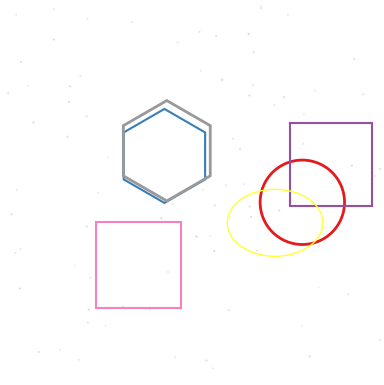[{"shape": "circle", "thickness": 2, "radius": 0.55, "center": [0.785, 0.475]}, {"shape": "hexagon", "thickness": 1.5, "radius": 0.61, "center": [0.427, 0.595]}, {"shape": "square", "thickness": 1.5, "radius": 0.53, "center": [0.859, 0.572]}, {"shape": "oval", "thickness": 1, "radius": 0.62, "center": [0.715, 0.421]}, {"shape": "square", "thickness": 1.5, "radius": 0.56, "center": [0.359, 0.311]}, {"shape": "hexagon", "thickness": 2, "radius": 0.65, "center": [0.433, 0.608]}]